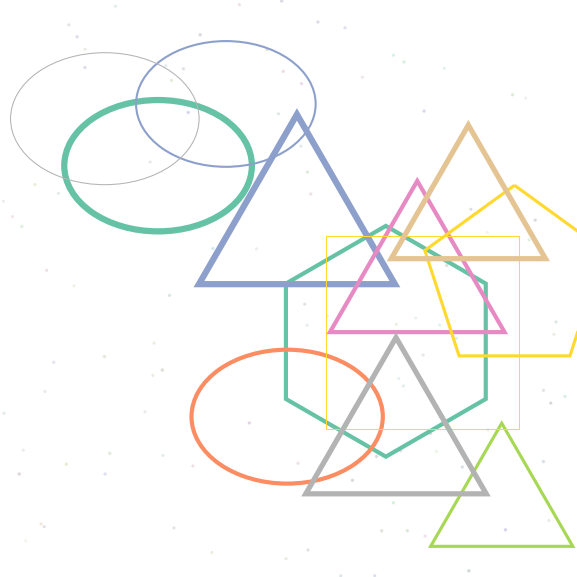[{"shape": "oval", "thickness": 3, "radius": 0.81, "center": [0.274, 0.712]}, {"shape": "hexagon", "thickness": 2, "radius": 1.0, "center": [0.668, 0.408]}, {"shape": "oval", "thickness": 2, "radius": 0.83, "center": [0.497, 0.278]}, {"shape": "oval", "thickness": 1, "radius": 0.78, "center": [0.391, 0.819]}, {"shape": "triangle", "thickness": 3, "radius": 0.98, "center": [0.514, 0.605]}, {"shape": "triangle", "thickness": 2, "radius": 0.87, "center": [0.723, 0.511]}, {"shape": "triangle", "thickness": 1.5, "radius": 0.71, "center": [0.869, 0.124]}, {"shape": "square", "thickness": 0.5, "radius": 0.83, "center": [0.732, 0.423]}, {"shape": "pentagon", "thickness": 1.5, "radius": 0.82, "center": [0.891, 0.515]}, {"shape": "triangle", "thickness": 2.5, "radius": 0.77, "center": [0.811, 0.628]}, {"shape": "oval", "thickness": 0.5, "radius": 0.82, "center": [0.181, 0.794]}, {"shape": "triangle", "thickness": 2.5, "radius": 0.9, "center": [0.686, 0.234]}]